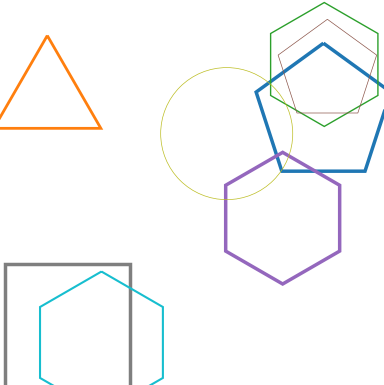[{"shape": "pentagon", "thickness": 2.5, "radius": 0.92, "center": [0.84, 0.704]}, {"shape": "triangle", "thickness": 2, "radius": 0.8, "center": [0.123, 0.747]}, {"shape": "hexagon", "thickness": 1, "radius": 0.8, "center": [0.842, 0.833]}, {"shape": "hexagon", "thickness": 2.5, "radius": 0.85, "center": [0.734, 0.433]}, {"shape": "pentagon", "thickness": 0.5, "radius": 0.67, "center": [0.85, 0.815]}, {"shape": "square", "thickness": 2.5, "radius": 0.81, "center": [0.175, 0.152]}, {"shape": "circle", "thickness": 0.5, "radius": 0.86, "center": [0.589, 0.653]}, {"shape": "hexagon", "thickness": 1.5, "radius": 0.92, "center": [0.264, 0.11]}]